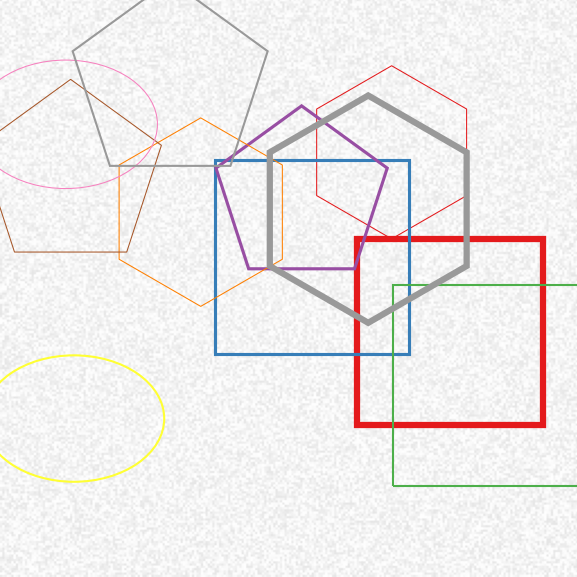[{"shape": "hexagon", "thickness": 0.5, "radius": 0.75, "center": [0.678, 0.735]}, {"shape": "square", "thickness": 3, "radius": 0.8, "center": [0.78, 0.425]}, {"shape": "square", "thickness": 1.5, "radius": 0.84, "center": [0.54, 0.554]}, {"shape": "square", "thickness": 1, "radius": 0.87, "center": [0.855, 0.332]}, {"shape": "pentagon", "thickness": 1.5, "radius": 0.78, "center": [0.522, 0.66]}, {"shape": "hexagon", "thickness": 0.5, "radius": 0.82, "center": [0.348, 0.632]}, {"shape": "oval", "thickness": 1, "radius": 0.78, "center": [0.128, 0.274]}, {"shape": "pentagon", "thickness": 0.5, "radius": 0.83, "center": [0.122, 0.696]}, {"shape": "oval", "thickness": 0.5, "radius": 0.79, "center": [0.114, 0.784]}, {"shape": "hexagon", "thickness": 3, "radius": 0.98, "center": [0.638, 0.637]}, {"shape": "pentagon", "thickness": 1, "radius": 0.89, "center": [0.295, 0.856]}]